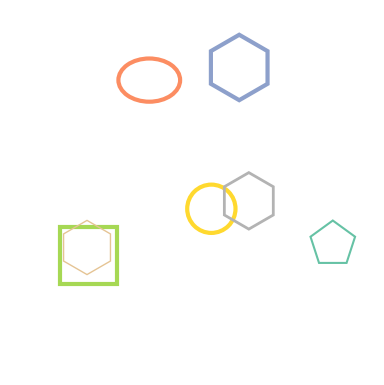[{"shape": "pentagon", "thickness": 1.5, "radius": 0.3, "center": [0.864, 0.366]}, {"shape": "oval", "thickness": 3, "radius": 0.4, "center": [0.388, 0.792]}, {"shape": "hexagon", "thickness": 3, "radius": 0.42, "center": [0.621, 0.825]}, {"shape": "square", "thickness": 3, "radius": 0.37, "center": [0.23, 0.337]}, {"shape": "circle", "thickness": 3, "radius": 0.31, "center": [0.549, 0.458]}, {"shape": "hexagon", "thickness": 1, "radius": 0.35, "center": [0.226, 0.357]}, {"shape": "hexagon", "thickness": 2, "radius": 0.37, "center": [0.646, 0.478]}]